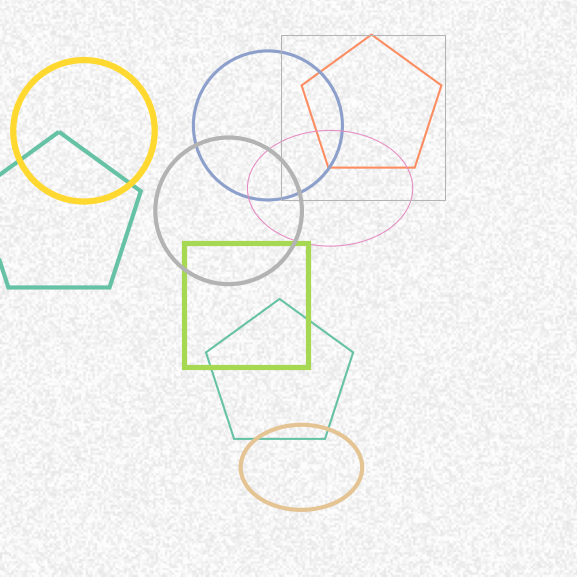[{"shape": "pentagon", "thickness": 1, "radius": 0.67, "center": [0.484, 0.348]}, {"shape": "pentagon", "thickness": 2, "radius": 0.75, "center": [0.102, 0.622]}, {"shape": "pentagon", "thickness": 1, "radius": 0.64, "center": [0.643, 0.812]}, {"shape": "circle", "thickness": 1.5, "radius": 0.65, "center": [0.464, 0.782]}, {"shape": "oval", "thickness": 0.5, "radius": 0.72, "center": [0.572, 0.673]}, {"shape": "square", "thickness": 2.5, "radius": 0.54, "center": [0.426, 0.471]}, {"shape": "circle", "thickness": 3, "radius": 0.61, "center": [0.145, 0.773]}, {"shape": "oval", "thickness": 2, "radius": 0.53, "center": [0.522, 0.19]}, {"shape": "square", "thickness": 0.5, "radius": 0.71, "center": [0.629, 0.795]}, {"shape": "circle", "thickness": 2, "radius": 0.63, "center": [0.396, 0.634]}]